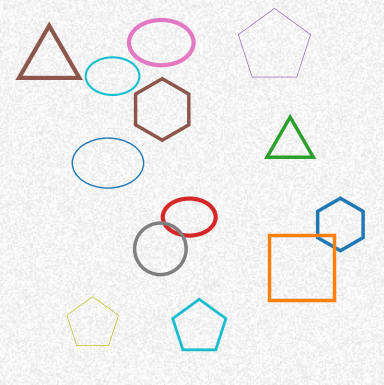[{"shape": "hexagon", "thickness": 2.5, "radius": 0.34, "center": [0.884, 0.417]}, {"shape": "oval", "thickness": 1, "radius": 0.46, "center": [0.28, 0.576]}, {"shape": "square", "thickness": 2.5, "radius": 0.42, "center": [0.784, 0.305]}, {"shape": "triangle", "thickness": 2.5, "radius": 0.35, "center": [0.754, 0.626]}, {"shape": "oval", "thickness": 3, "radius": 0.34, "center": [0.491, 0.436]}, {"shape": "pentagon", "thickness": 0.5, "radius": 0.49, "center": [0.713, 0.88]}, {"shape": "triangle", "thickness": 3, "radius": 0.45, "center": [0.128, 0.843]}, {"shape": "hexagon", "thickness": 2.5, "radius": 0.4, "center": [0.421, 0.716]}, {"shape": "oval", "thickness": 3, "radius": 0.42, "center": [0.419, 0.889]}, {"shape": "circle", "thickness": 2.5, "radius": 0.33, "center": [0.417, 0.354]}, {"shape": "pentagon", "thickness": 0.5, "radius": 0.35, "center": [0.241, 0.159]}, {"shape": "oval", "thickness": 1.5, "radius": 0.35, "center": [0.292, 0.802]}, {"shape": "pentagon", "thickness": 2, "radius": 0.36, "center": [0.518, 0.15]}]